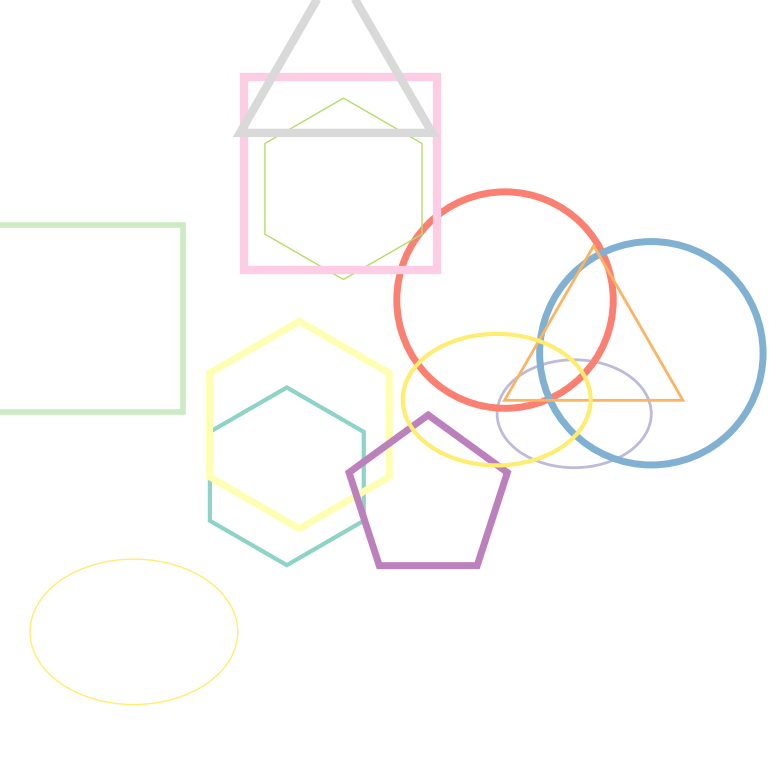[{"shape": "hexagon", "thickness": 1.5, "radius": 0.58, "center": [0.372, 0.381]}, {"shape": "hexagon", "thickness": 2.5, "radius": 0.67, "center": [0.389, 0.448]}, {"shape": "oval", "thickness": 1, "radius": 0.5, "center": [0.746, 0.463]}, {"shape": "circle", "thickness": 2.5, "radius": 0.7, "center": [0.656, 0.61]}, {"shape": "circle", "thickness": 2.5, "radius": 0.73, "center": [0.846, 0.541]}, {"shape": "triangle", "thickness": 1, "radius": 0.67, "center": [0.771, 0.547]}, {"shape": "hexagon", "thickness": 0.5, "radius": 0.59, "center": [0.446, 0.755]}, {"shape": "square", "thickness": 3, "radius": 0.63, "center": [0.442, 0.775]}, {"shape": "triangle", "thickness": 3, "radius": 0.72, "center": [0.436, 0.899]}, {"shape": "pentagon", "thickness": 2.5, "radius": 0.54, "center": [0.556, 0.353]}, {"shape": "square", "thickness": 2, "radius": 0.61, "center": [0.116, 0.586]}, {"shape": "oval", "thickness": 1.5, "radius": 0.61, "center": [0.645, 0.481]}, {"shape": "oval", "thickness": 0.5, "radius": 0.67, "center": [0.174, 0.179]}]